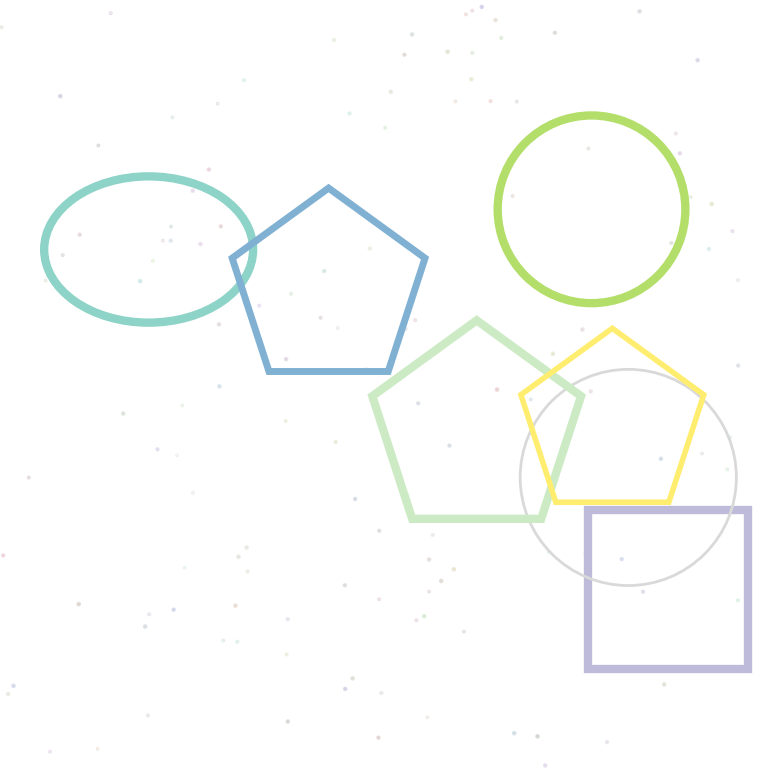[{"shape": "oval", "thickness": 3, "radius": 0.68, "center": [0.193, 0.676]}, {"shape": "square", "thickness": 3, "radius": 0.52, "center": [0.867, 0.235]}, {"shape": "pentagon", "thickness": 2.5, "radius": 0.66, "center": [0.427, 0.624]}, {"shape": "circle", "thickness": 3, "radius": 0.61, "center": [0.768, 0.728]}, {"shape": "circle", "thickness": 1, "radius": 0.7, "center": [0.816, 0.38]}, {"shape": "pentagon", "thickness": 3, "radius": 0.71, "center": [0.619, 0.441]}, {"shape": "pentagon", "thickness": 2, "radius": 0.62, "center": [0.795, 0.449]}]